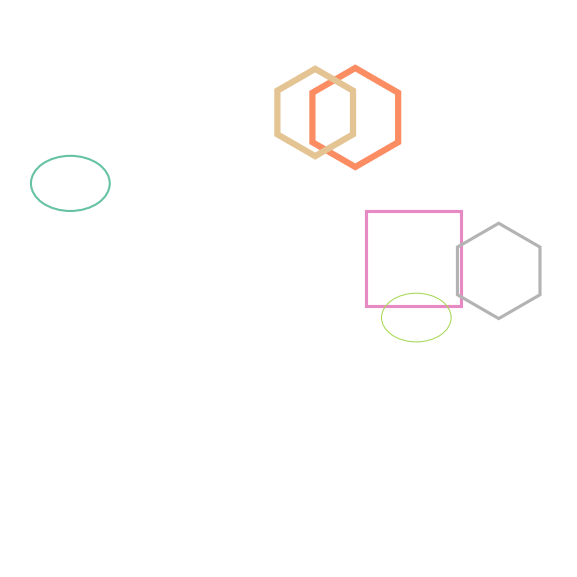[{"shape": "oval", "thickness": 1, "radius": 0.34, "center": [0.122, 0.682]}, {"shape": "hexagon", "thickness": 3, "radius": 0.43, "center": [0.615, 0.796]}, {"shape": "square", "thickness": 1.5, "radius": 0.41, "center": [0.716, 0.552]}, {"shape": "oval", "thickness": 0.5, "radius": 0.3, "center": [0.721, 0.449]}, {"shape": "hexagon", "thickness": 3, "radius": 0.38, "center": [0.546, 0.804]}, {"shape": "hexagon", "thickness": 1.5, "radius": 0.41, "center": [0.864, 0.53]}]